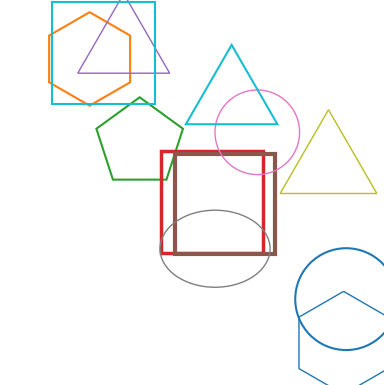[{"shape": "hexagon", "thickness": 1, "radius": 0.67, "center": [0.892, 0.109]}, {"shape": "circle", "thickness": 1.5, "radius": 0.66, "center": [0.899, 0.223]}, {"shape": "hexagon", "thickness": 1.5, "radius": 0.61, "center": [0.233, 0.847]}, {"shape": "pentagon", "thickness": 1.5, "radius": 0.59, "center": [0.363, 0.629]}, {"shape": "square", "thickness": 2.5, "radius": 0.67, "center": [0.551, 0.476]}, {"shape": "triangle", "thickness": 1, "radius": 0.69, "center": [0.321, 0.879]}, {"shape": "square", "thickness": 3, "radius": 0.65, "center": [0.585, 0.469]}, {"shape": "circle", "thickness": 1, "radius": 0.55, "center": [0.668, 0.656]}, {"shape": "oval", "thickness": 1, "radius": 0.71, "center": [0.559, 0.354]}, {"shape": "triangle", "thickness": 1, "radius": 0.73, "center": [0.853, 0.57]}, {"shape": "square", "thickness": 1.5, "radius": 0.66, "center": [0.269, 0.863]}, {"shape": "triangle", "thickness": 1.5, "radius": 0.69, "center": [0.602, 0.746]}]